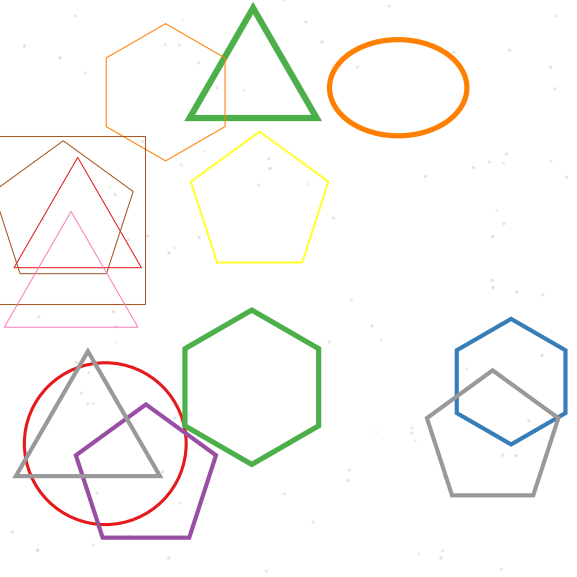[{"shape": "circle", "thickness": 1.5, "radius": 0.7, "center": [0.182, 0.231]}, {"shape": "triangle", "thickness": 0.5, "radius": 0.64, "center": [0.135, 0.599]}, {"shape": "hexagon", "thickness": 2, "radius": 0.54, "center": [0.885, 0.338]}, {"shape": "hexagon", "thickness": 2.5, "radius": 0.67, "center": [0.436, 0.329]}, {"shape": "triangle", "thickness": 3, "radius": 0.64, "center": [0.438, 0.858]}, {"shape": "pentagon", "thickness": 2, "radius": 0.64, "center": [0.253, 0.171]}, {"shape": "hexagon", "thickness": 0.5, "radius": 0.59, "center": [0.287, 0.839]}, {"shape": "oval", "thickness": 2.5, "radius": 0.59, "center": [0.69, 0.847]}, {"shape": "pentagon", "thickness": 1, "radius": 0.63, "center": [0.45, 0.646]}, {"shape": "square", "thickness": 0.5, "radius": 0.73, "center": [0.106, 0.618]}, {"shape": "pentagon", "thickness": 0.5, "radius": 0.64, "center": [0.11, 0.628]}, {"shape": "triangle", "thickness": 0.5, "radius": 0.67, "center": [0.123, 0.499]}, {"shape": "triangle", "thickness": 2, "radius": 0.72, "center": [0.152, 0.247]}, {"shape": "pentagon", "thickness": 2, "radius": 0.6, "center": [0.853, 0.238]}]